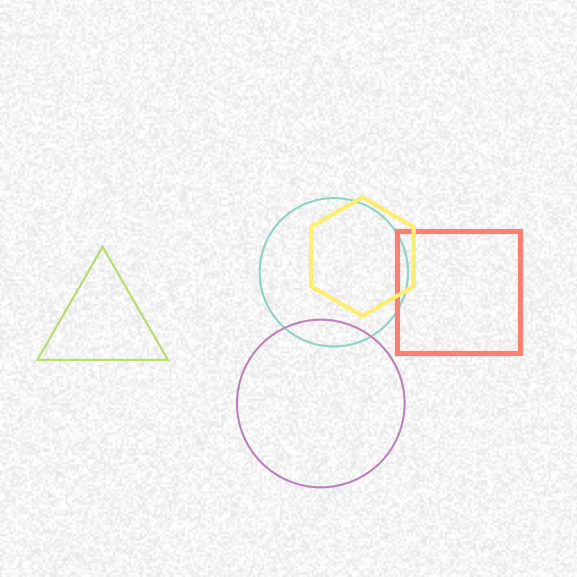[{"shape": "circle", "thickness": 1, "radius": 0.64, "center": [0.578, 0.528]}, {"shape": "square", "thickness": 2.5, "radius": 0.53, "center": [0.794, 0.494]}, {"shape": "triangle", "thickness": 1, "radius": 0.65, "center": [0.178, 0.441]}, {"shape": "circle", "thickness": 1, "radius": 0.73, "center": [0.556, 0.3]}, {"shape": "hexagon", "thickness": 2, "radius": 0.51, "center": [0.627, 0.555]}]